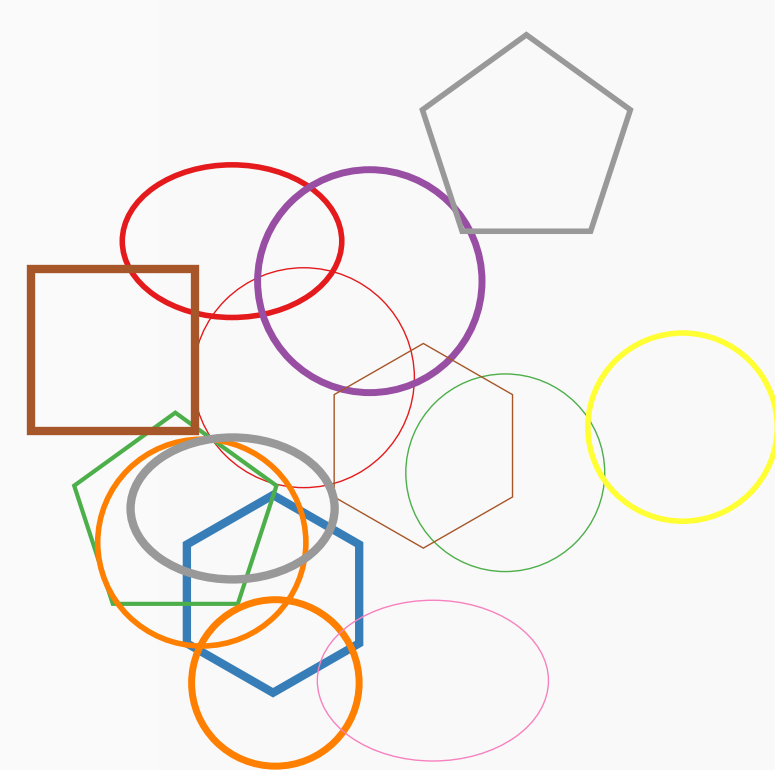[{"shape": "circle", "thickness": 0.5, "radius": 0.71, "center": [0.392, 0.509]}, {"shape": "oval", "thickness": 2, "radius": 0.71, "center": [0.299, 0.687]}, {"shape": "hexagon", "thickness": 3, "radius": 0.64, "center": [0.352, 0.229]}, {"shape": "circle", "thickness": 0.5, "radius": 0.64, "center": [0.652, 0.386]}, {"shape": "pentagon", "thickness": 1.5, "radius": 0.69, "center": [0.226, 0.327]}, {"shape": "circle", "thickness": 2.5, "radius": 0.72, "center": [0.477, 0.635]}, {"shape": "circle", "thickness": 2.5, "radius": 0.54, "center": [0.355, 0.113]}, {"shape": "circle", "thickness": 2, "radius": 0.67, "center": [0.26, 0.295]}, {"shape": "circle", "thickness": 2, "radius": 0.61, "center": [0.881, 0.445]}, {"shape": "square", "thickness": 3, "radius": 0.53, "center": [0.146, 0.545]}, {"shape": "hexagon", "thickness": 0.5, "radius": 0.66, "center": [0.546, 0.421]}, {"shape": "oval", "thickness": 0.5, "radius": 0.75, "center": [0.559, 0.116]}, {"shape": "oval", "thickness": 3, "radius": 0.66, "center": [0.3, 0.34]}, {"shape": "pentagon", "thickness": 2, "radius": 0.71, "center": [0.679, 0.814]}]